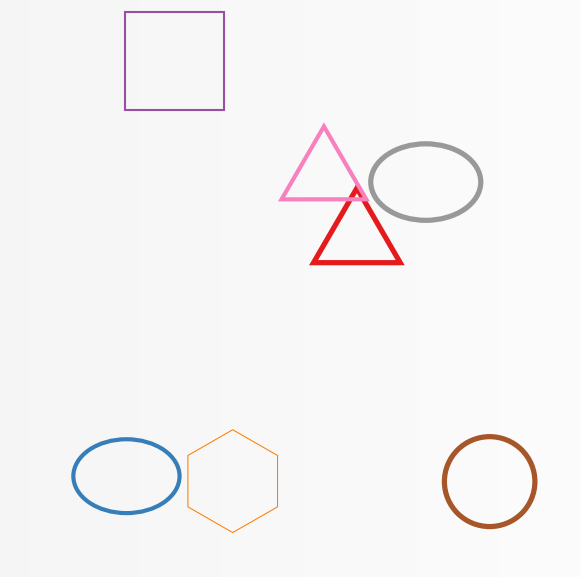[{"shape": "triangle", "thickness": 2.5, "radius": 0.43, "center": [0.614, 0.587]}, {"shape": "oval", "thickness": 2, "radius": 0.46, "center": [0.218, 0.175]}, {"shape": "square", "thickness": 1, "radius": 0.43, "center": [0.3, 0.894]}, {"shape": "hexagon", "thickness": 0.5, "radius": 0.45, "center": [0.4, 0.166]}, {"shape": "circle", "thickness": 2.5, "radius": 0.39, "center": [0.842, 0.165]}, {"shape": "triangle", "thickness": 2, "radius": 0.42, "center": [0.557, 0.696]}, {"shape": "oval", "thickness": 2.5, "radius": 0.47, "center": [0.733, 0.684]}]